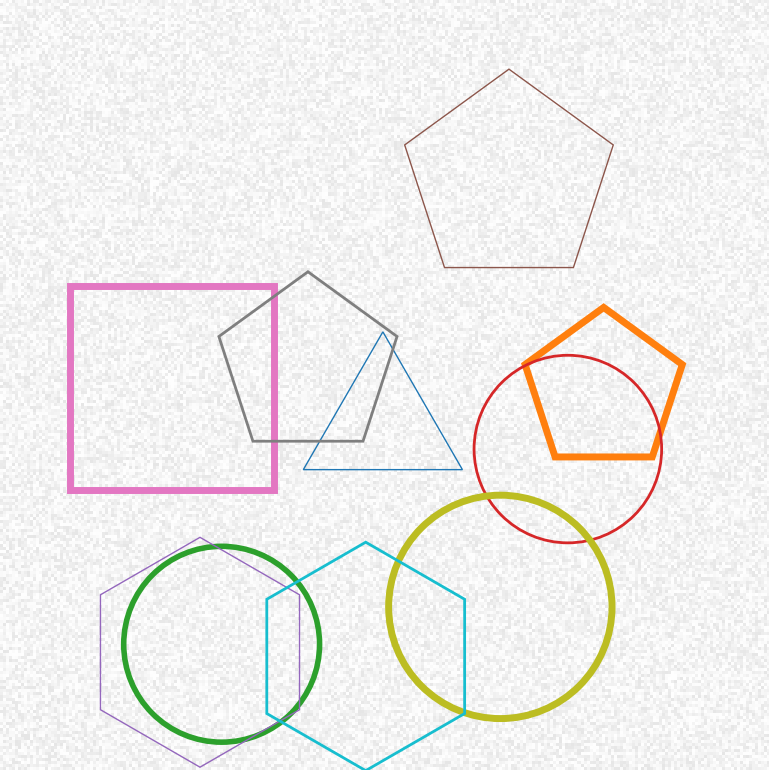[{"shape": "triangle", "thickness": 0.5, "radius": 0.6, "center": [0.497, 0.45]}, {"shape": "pentagon", "thickness": 2.5, "radius": 0.54, "center": [0.784, 0.493]}, {"shape": "circle", "thickness": 2, "radius": 0.64, "center": [0.288, 0.163]}, {"shape": "circle", "thickness": 1, "radius": 0.61, "center": [0.737, 0.417]}, {"shape": "hexagon", "thickness": 0.5, "radius": 0.75, "center": [0.26, 0.153]}, {"shape": "pentagon", "thickness": 0.5, "radius": 0.71, "center": [0.661, 0.768]}, {"shape": "square", "thickness": 2.5, "radius": 0.66, "center": [0.224, 0.496]}, {"shape": "pentagon", "thickness": 1, "radius": 0.61, "center": [0.4, 0.525]}, {"shape": "circle", "thickness": 2.5, "radius": 0.73, "center": [0.65, 0.212]}, {"shape": "hexagon", "thickness": 1, "radius": 0.74, "center": [0.475, 0.148]}]